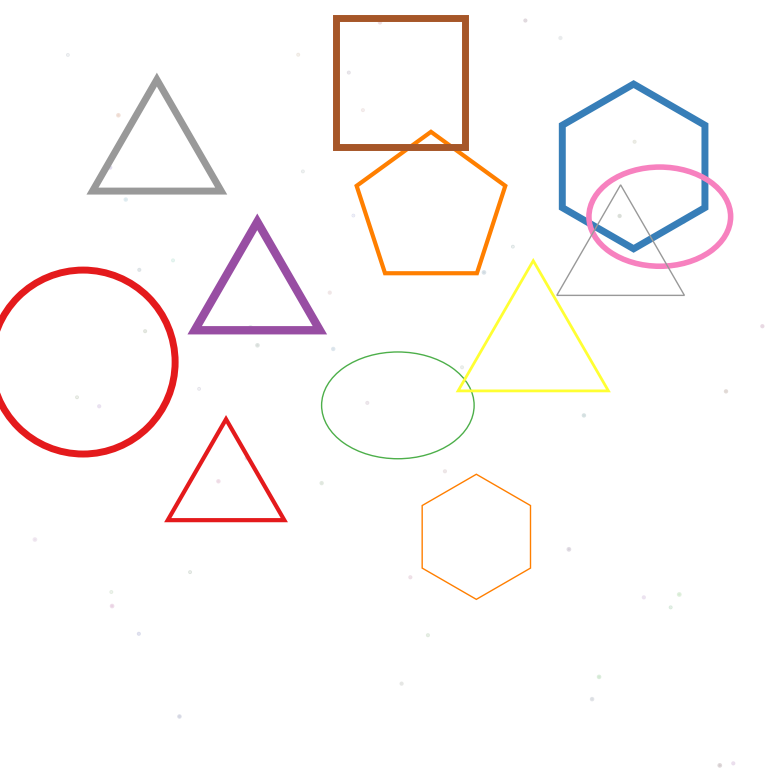[{"shape": "triangle", "thickness": 1.5, "radius": 0.44, "center": [0.294, 0.368]}, {"shape": "circle", "thickness": 2.5, "radius": 0.6, "center": [0.108, 0.53]}, {"shape": "hexagon", "thickness": 2.5, "radius": 0.53, "center": [0.823, 0.784]}, {"shape": "oval", "thickness": 0.5, "radius": 0.5, "center": [0.517, 0.474]}, {"shape": "triangle", "thickness": 3, "radius": 0.47, "center": [0.334, 0.618]}, {"shape": "hexagon", "thickness": 0.5, "radius": 0.41, "center": [0.619, 0.303]}, {"shape": "pentagon", "thickness": 1.5, "radius": 0.51, "center": [0.56, 0.727]}, {"shape": "triangle", "thickness": 1, "radius": 0.56, "center": [0.693, 0.549]}, {"shape": "square", "thickness": 2.5, "radius": 0.42, "center": [0.52, 0.893]}, {"shape": "oval", "thickness": 2, "radius": 0.46, "center": [0.857, 0.719]}, {"shape": "triangle", "thickness": 0.5, "radius": 0.48, "center": [0.806, 0.664]}, {"shape": "triangle", "thickness": 2.5, "radius": 0.48, "center": [0.204, 0.8]}]